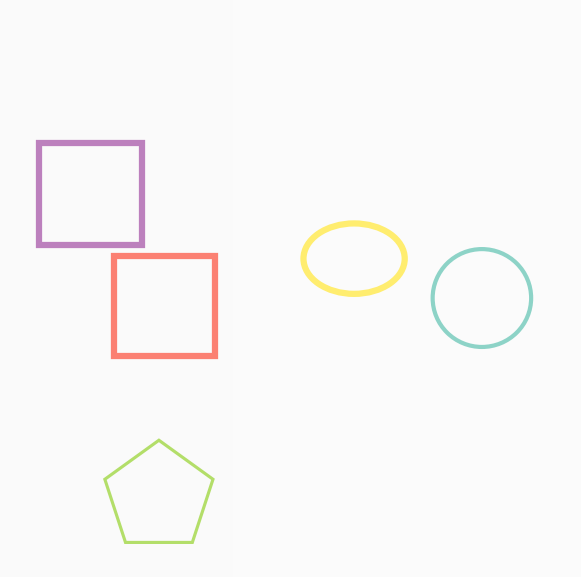[{"shape": "circle", "thickness": 2, "radius": 0.42, "center": [0.829, 0.483]}, {"shape": "square", "thickness": 3, "radius": 0.43, "center": [0.283, 0.47]}, {"shape": "pentagon", "thickness": 1.5, "radius": 0.49, "center": [0.273, 0.139]}, {"shape": "square", "thickness": 3, "radius": 0.44, "center": [0.156, 0.663]}, {"shape": "oval", "thickness": 3, "radius": 0.44, "center": [0.609, 0.551]}]